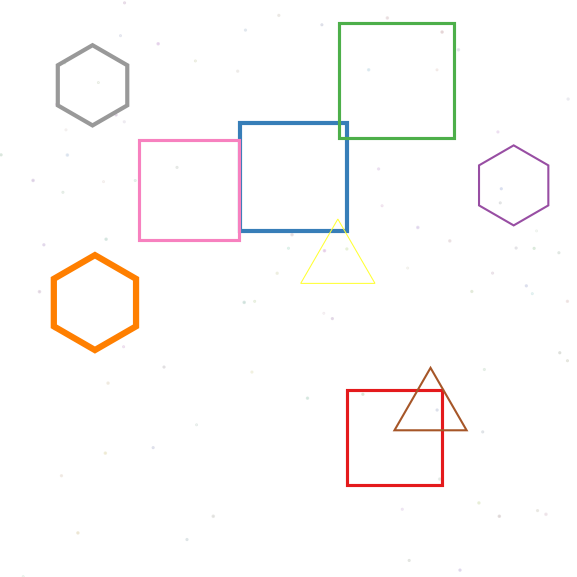[{"shape": "square", "thickness": 1.5, "radius": 0.41, "center": [0.684, 0.242]}, {"shape": "square", "thickness": 2, "radius": 0.46, "center": [0.509, 0.692]}, {"shape": "square", "thickness": 1.5, "radius": 0.5, "center": [0.686, 0.86]}, {"shape": "hexagon", "thickness": 1, "radius": 0.35, "center": [0.889, 0.678]}, {"shape": "hexagon", "thickness": 3, "radius": 0.41, "center": [0.164, 0.475]}, {"shape": "triangle", "thickness": 0.5, "radius": 0.37, "center": [0.585, 0.546]}, {"shape": "triangle", "thickness": 1, "radius": 0.36, "center": [0.746, 0.29]}, {"shape": "square", "thickness": 1.5, "radius": 0.43, "center": [0.327, 0.67]}, {"shape": "hexagon", "thickness": 2, "radius": 0.35, "center": [0.16, 0.851]}]